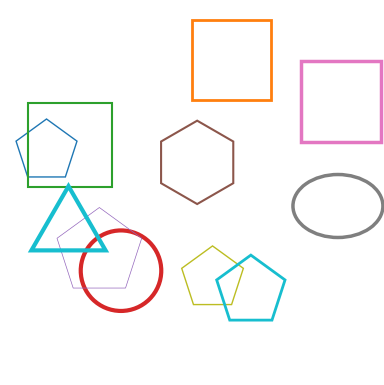[{"shape": "pentagon", "thickness": 1, "radius": 0.42, "center": [0.121, 0.608]}, {"shape": "square", "thickness": 2, "radius": 0.51, "center": [0.601, 0.844]}, {"shape": "square", "thickness": 1.5, "radius": 0.54, "center": [0.181, 0.623]}, {"shape": "circle", "thickness": 3, "radius": 0.52, "center": [0.314, 0.297]}, {"shape": "pentagon", "thickness": 0.5, "radius": 0.58, "center": [0.258, 0.345]}, {"shape": "hexagon", "thickness": 1.5, "radius": 0.54, "center": [0.512, 0.578]}, {"shape": "square", "thickness": 2.5, "radius": 0.52, "center": [0.886, 0.736]}, {"shape": "oval", "thickness": 2.5, "radius": 0.58, "center": [0.878, 0.465]}, {"shape": "pentagon", "thickness": 1, "radius": 0.42, "center": [0.552, 0.277]}, {"shape": "triangle", "thickness": 3, "radius": 0.56, "center": [0.178, 0.405]}, {"shape": "pentagon", "thickness": 2, "radius": 0.47, "center": [0.652, 0.244]}]